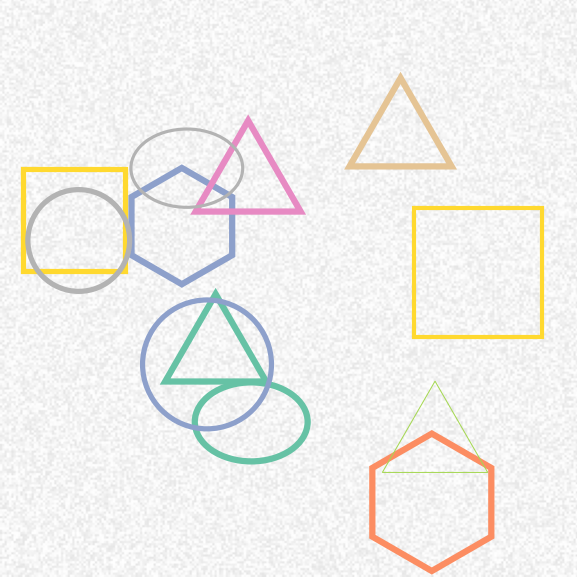[{"shape": "triangle", "thickness": 3, "radius": 0.5, "center": [0.373, 0.389]}, {"shape": "oval", "thickness": 3, "radius": 0.49, "center": [0.435, 0.269]}, {"shape": "hexagon", "thickness": 3, "radius": 0.59, "center": [0.748, 0.129]}, {"shape": "hexagon", "thickness": 3, "radius": 0.5, "center": [0.315, 0.608]}, {"shape": "circle", "thickness": 2.5, "radius": 0.56, "center": [0.358, 0.368]}, {"shape": "triangle", "thickness": 3, "radius": 0.52, "center": [0.43, 0.685]}, {"shape": "triangle", "thickness": 0.5, "radius": 0.53, "center": [0.753, 0.234]}, {"shape": "square", "thickness": 2, "radius": 0.56, "center": [0.828, 0.527]}, {"shape": "square", "thickness": 2.5, "radius": 0.44, "center": [0.128, 0.618]}, {"shape": "triangle", "thickness": 3, "radius": 0.51, "center": [0.694, 0.762]}, {"shape": "oval", "thickness": 1.5, "radius": 0.48, "center": [0.323, 0.708]}, {"shape": "circle", "thickness": 2.5, "radius": 0.44, "center": [0.136, 0.583]}]